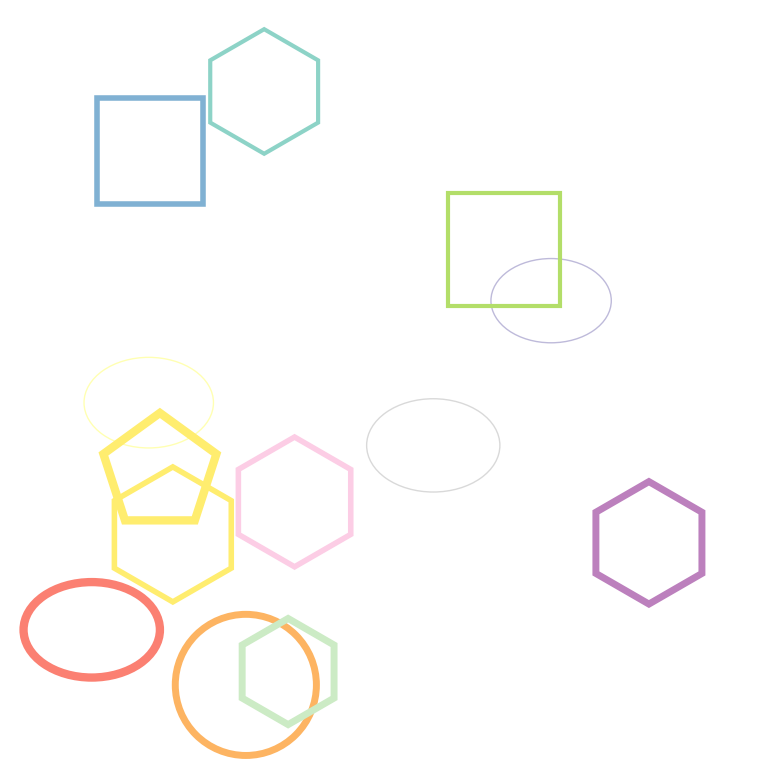[{"shape": "hexagon", "thickness": 1.5, "radius": 0.4, "center": [0.343, 0.881]}, {"shape": "oval", "thickness": 0.5, "radius": 0.42, "center": [0.193, 0.477]}, {"shape": "oval", "thickness": 0.5, "radius": 0.39, "center": [0.716, 0.61]}, {"shape": "oval", "thickness": 3, "radius": 0.44, "center": [0.119, 0.182]}, {"shape": "square", "thickness": 2, "radius": 0.34, "center": [0.195, 0.804]}, {"shape": "circle", "thickness": 2.5, "radius": 0.46, "center": [0.319, 0.111]}, {"shape": "square", "thickness": 1.5, "radius": 0.36, "center": [0.654, 0.676]}, {"shape": "hexagon", "thickness": 2, "radius": 0.42, "center": [0.383, 0.348]}, {"shape": "oval", "thickness": 0.5, "radius": 0.43, "center": [0.563, 0.422]}, {"shape": "hexagon", "thickness": 2.5, "radius": 0.4, "center": [0.843, 0.295]}, {"shape": "hexagon", "thickness": 2.5, "radius": 0.34, "center": [0.374, 0.128]}, {"shape": "pentagon", "thickness": 3, "radius": 0.39, "center": [0.208, 0.387]}, {"shape": "hexagon", "thickness": 2, "radius": 0.44, "center": [0.224, 0.306]}]